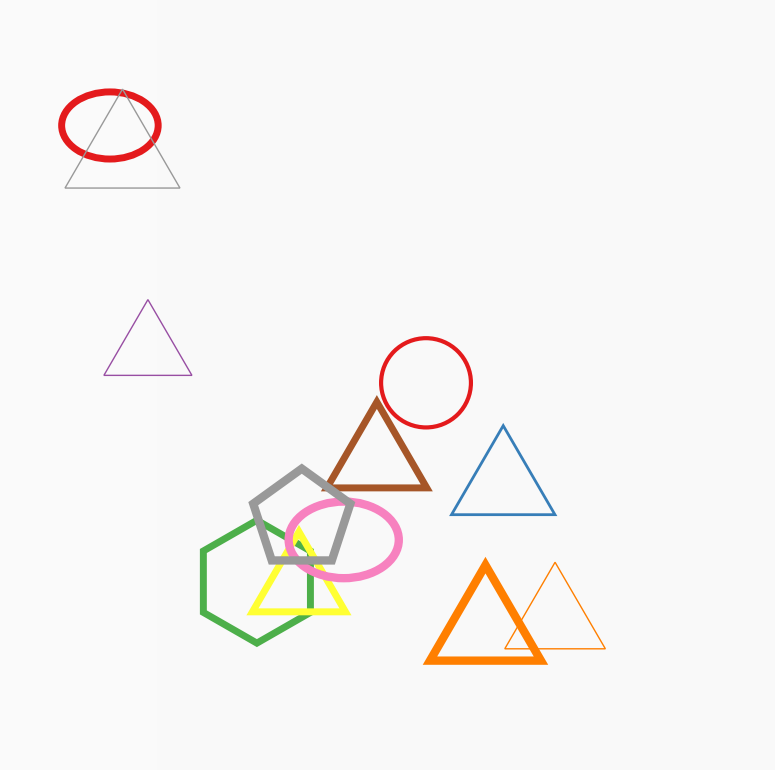[{"shape": "oval", "thickness": 2.5, "radius": 0.31, "center": [0.142, 0.837]}, {"shape": "circle", "thickness": 1.5, "radius": 0.29, "center": [0.55, 0.503]}, {"shape": "triangle", "thickness": 1, "radius": 0.39, "center": [0.649, 0.37]}, {"shape": "hexagon", "thickness": 2.5, "radius": 0.4, "center": [0.331, 0.245]}, {"shape": "triangle", "thickness": 0.5, "radius": 0.33, "center": [0.191, 0.545]}, {"shape": "triangle", "thickness": 0.5, "radius": 0.37, "center": [0.716, 0.195]}, {"shape": "triangle", "thickness": 3, "radius": 0.41, "center": [0.626, 0.183]}, {"shape": "triangle", "thickness": 2.5, "radius": 0.35, "center": [0.386, 0.24]}, {"shape": "triangle", "thickness": 2.5, "radius": 0.37, "center": [0.486, 0.404]}, {"shape": "oval", "thickness": 3, "radius": 0.36, "center": [0.444, 0.299]}, {"shape": "pentagon", "thickness": 3, "radius": 0.33, "center": [0.389, 0.325]}, {"shape": "triangle", "thickness": 0.5, "radius": 0.43, "center": [0.158, 0.799]}]